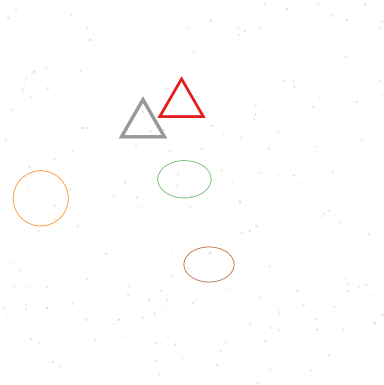[{"shape": "triangle", "thickness": 2, "radius": 0.33, "center": [0.472, 0.73]}, {"shape": "oval", "thickness": 0.5, "radius": 0.35, "center": [0.479, 0.534]}, {"shape": "circle", "thickness": 0.5, "radius": 0.36, "center": [0.106, 0.485]}, {"shape": "oval", "thickness": 0.5, "radius": 0.33, "center": [0.543, 0.313]}, {"shape": "triangle", "thickness": 2.5, "radius": 0.32, "center": [0.371, 0.677]}]